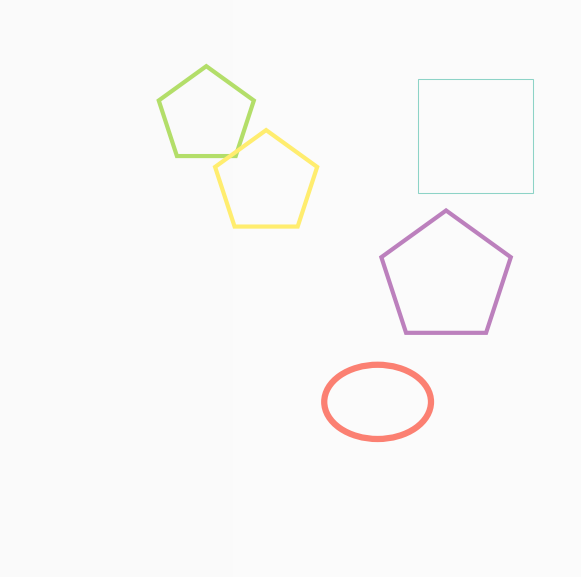[{"shape": "square", "thickness": 0.5, "radius": 0.49, "center": [0.818, 0.764]}, {"shape": "oval", "thickness": 3, "radius": 0.46, "center": [0.65, 0.303]}, {"shape": "pentagon", "thickness": 2, "radius": 0.43, "center": [0.355, 0.799]}, {"shape": "pentagon", "thickness": 2, "radius": 0.59, "center": [0.767, 0.518]}, {"shape": "pentagon", "thickness": 2, "radius": 0.46, "center": [0.458, 0.682]}]